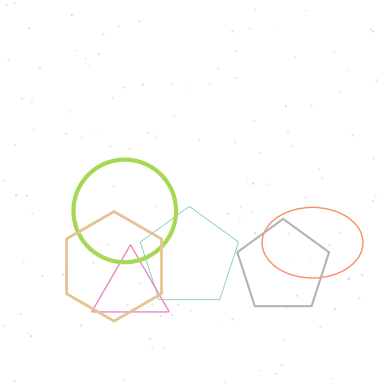[{"shape": "pentagon", "thickness": 0.5, "radius": 0.67, "center": [0.492, 0.33]}, {"shape": "oval", "thickness": 1, "radius": 0.66, "center": [0.812, 0.37]}, {"shape": "triangle", "thickness": 1, "radius": 0.58, "center": [0.339, 0.248]}, {"shape": "circle", "thickness": 3, "radius": 0.67, "center": [0.324, 0.452]}, {"shape": "hexagon", "thickness": 2, "radius": 0.71, "center": [0.296, 0.308]}, {"shape": "pentagon", "thickness": 1.5, "radius": 0.63, "center": [0.736, 0.306]}]